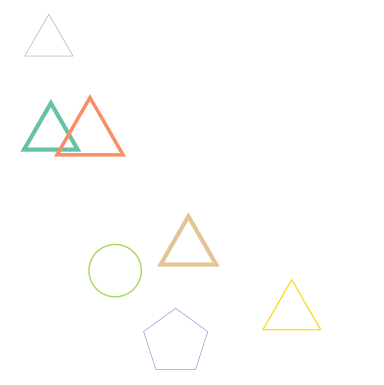[{"shape": "triangle", "thickness": 3, "radius": 0.4, "center": [0.132, 0.652]}, {"shape": "triangle", "thickness": 2.5, "radius": 0.5, "center": [0.234, 0.647]}, {"shape": "pentagon", "thickness": 0.5, "radius": 0.44, "center": [0.456, 0.112]}, {"shape": "circle", "thickness": 1, "radius": 0.34, "center": [0.299, 0.297]}, {"shape": "triangle", "thickness": 1, "radius": 0.43, "center": [0.758, 0.187]}, {"shape": "triangle", "thickness": 3, "radius": 0.42, "center": [0.489, 0.355]}, {"shape": "triangle", "thickness": 0.5, "radius": 0.36, "center": [0.127, 0.891]}]